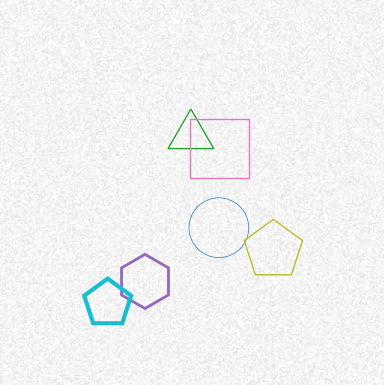[{"shape": "circle", "thickness": 0.5, "radius": 0.39, "center": [0.569, 0.409]}, {"shape": "triangle", "thickness": 1, "radius": 0.34, "center": [0.496, 0.648]}, {"shape": "hexagon", "thickness": 2, "radius": 0.35, "center": [0.377, 0.269]}, {"shape": "square", "thickness": 1, "radius": 0.38, "center": [0.571, 0.615]}, {"shape": "pentagon", "thickness": 1, "radius": 0.4, "center": [0.71, 0.351]}, {"shape": "pentagon", "thickness": 3, "radius": 0.32, "center": [0.28, 0.212]}]